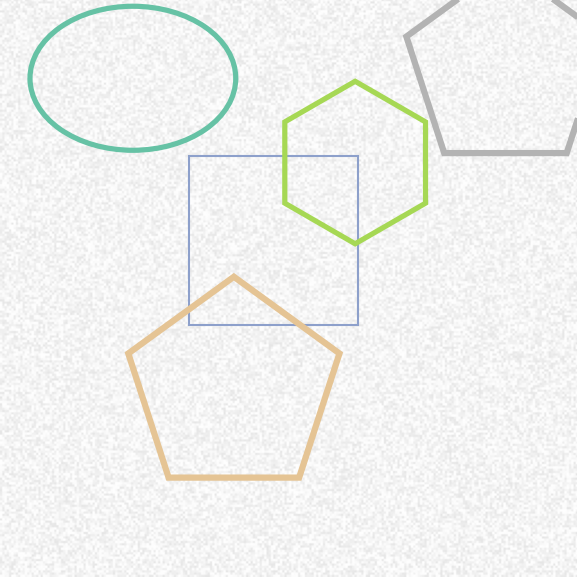[{"shape": "oval", "thickness": 2.5, "radius": 0.89, "center": [0.23, 0.864]}, {"shape": "square", "thickness": 1, "radius": 0.73, "center": [0.474, 0.583]}, {"shape": "hexagon", "thickness": 2.5, "radius": 0.7, "center": [0.615, 0.718]}, {"shape": "pentagon", "thickness": 3, "radius": 0.96, "center": [0.405, 0.328]}, {"shape": "pentagon", "thickness": 3, "radius": 0.9, "center": [0.875, 0.88]}]